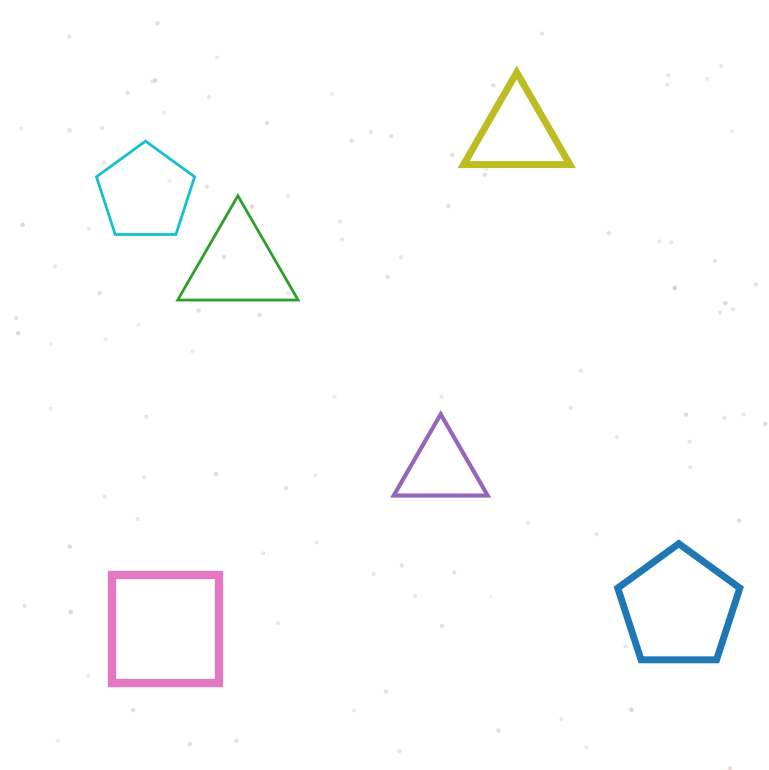[{"shape": "pentagon", "thickness": 2.5, "radius": 0.42, "center": [0.882, 0.211]}, {"shape": "triangle", "thickness": 1, "radius": 0.45, "center": [0.309, 0.655]}, {"shape": "triangle", "thickness": 1.5, "radius": 0.35, "center": [0.572, 0.392]}, {"shape": "square", "thickness": 3, "radius": 0.35, "center": [0.215, 0.183]}, {"shape": "triangle", "thickness": 2.5, "radius": 0.4, "center": [0.671, 0.826]}, {"shape": "pentagon", "thickness": 1, "radius": 0.34, "center": [0.189, 0.75]}]